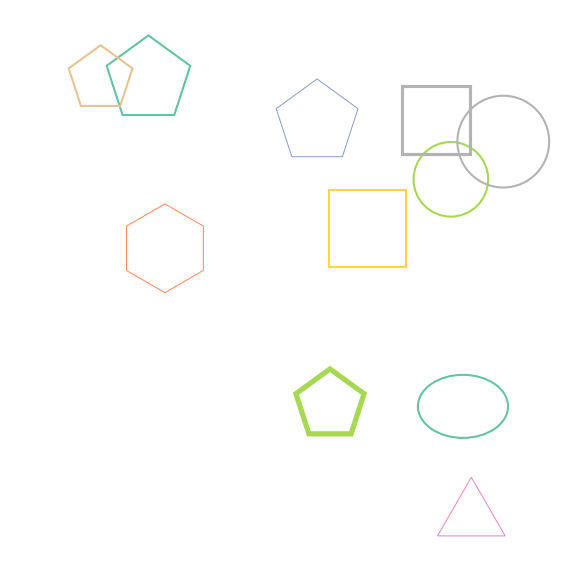[{"shape": "oval", "thickness": 1, "radius": 0.39, "center": [0.802, 0.295]}, {"shape": "pentagon", "thickness": 1, "radius": 0.38, "center": [0.257, 0.862]}, {"shape": "hexagon", "thickness": 0.5, "radius": 0.38, "center": [0.286, 0.569]}, {"shape": "pentagon", "thickness": 0.5, "radius": 0.37, "center": [0.549, 0.788]}, {"shape": "triangle", "thickness": 0.5, "radius": 0.34, "center": [0.816, 0.105]}, {"shape": "pentagon", "thickness": 2.5, "radius": 0.31, "center": [0.571, 0.298]}, {"shape": "circle", "thickness": 1, "radius": 0.32, "center": [0.781, 0.689]}, {"shape": "square", "thickness": 1, "radius": 0.33, "center": [0.637, 0.604]}, {"shape": "pentagon", "thickness": 1, "radius": 0.29, "center": [0.174, 0.863]}, {"shape": "circle", "thickness": 1, "radius": 0.4, "center": [0.871, 0.754]}, {"shape": "square", "thickness": 1.5, "radius": 0.29, "center": [0.755, 0.792]}]